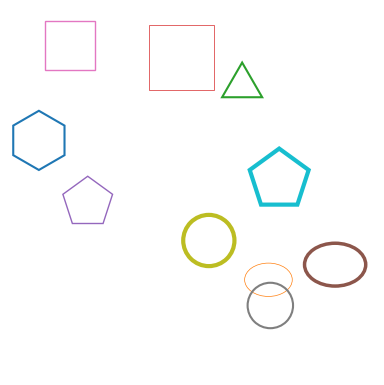[{"shape": "hexagon", "thickness": 1.5, "radius": 0.38, "center": [0.101, 0.635]}, {"shape": "oval", "thickness": 0.5, "radius": 0.31, "center": [0.697, 0.273]}, {"shape": "triangle", "thickness": 1.5, "radius": 0.3, "center": [0.629, 0.777]}, {"shape": "square", "thickness": 0.5, "radius": 0.42, "center": [0.472, 0.85]}, {"shape": "pentagon", "thickness": 1, "radius": 0.34, "center": [0.228, 0.474]}, {"shape": "oval", "thickness": 2.5, "radius": 0.4, "center": [0.87, 0.313]}, {"shape": "square", "thickness": 1, "radius": 0.32, "center": [0.181, 0.882]}, {"shape": "circle", "thickness": 1.5, "radius": 0.3, "center": [0.702, 0.207]}, {"shape": "circle", "thickness": 3, "radius": 0.33, "center": [0.542, 0.375]}, {"shape": "pentagon", "thickness": 3, "radius": 0.4, "center": [0.725, 0.534]}]